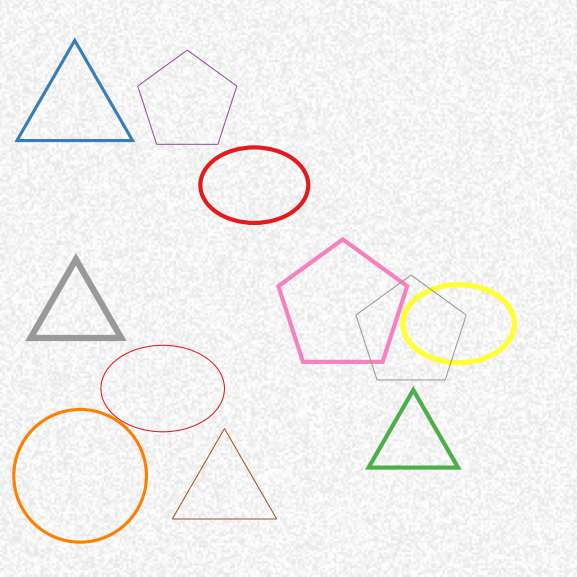[{"shape": "oval", "thickness": 2, "radius": 0.47, "center": [0.44, 0.678]}, {"shape": "oval", "thickness": 0.5, "radius": 0.53, "center": [0.282, 0.326]}, {"shape": "triangle", "thickness": 1.5, "radius": 0.58, "center": [0.129, 0.814]}, {"shape": "triangle", "thickness": 2, "radius": 0.45, "center": [0.716, 0.234]}, {"shape": "pentagon", "thickness": 0.5, "radius": 0.45, "center": [0.324, 0.822]}, {"shape": "circle", "thickness": 1.5, "radius": 0.57, "center": [0.139, 0.175]}, {"shape": "oval", "thickness": 2.5, "radius": 0.48, "center": [0.794, 0.439]}, {"shape": "triangle", "thickness": 0.5, "radius": 0.52, "center": [0.389, 0.153]}, {"shape": "pentagon", "thickness": 2, "radius": 0.59, "center": [0.594, 0.467]}, {"shape": "pentagon", "thickness": 0.5, "radius": 0.5, "center": [0.712, 0.422]}, {"shape": "triangle", "thickness": 3, "radius": 0.45, "center": [0.131, 0.459]}]